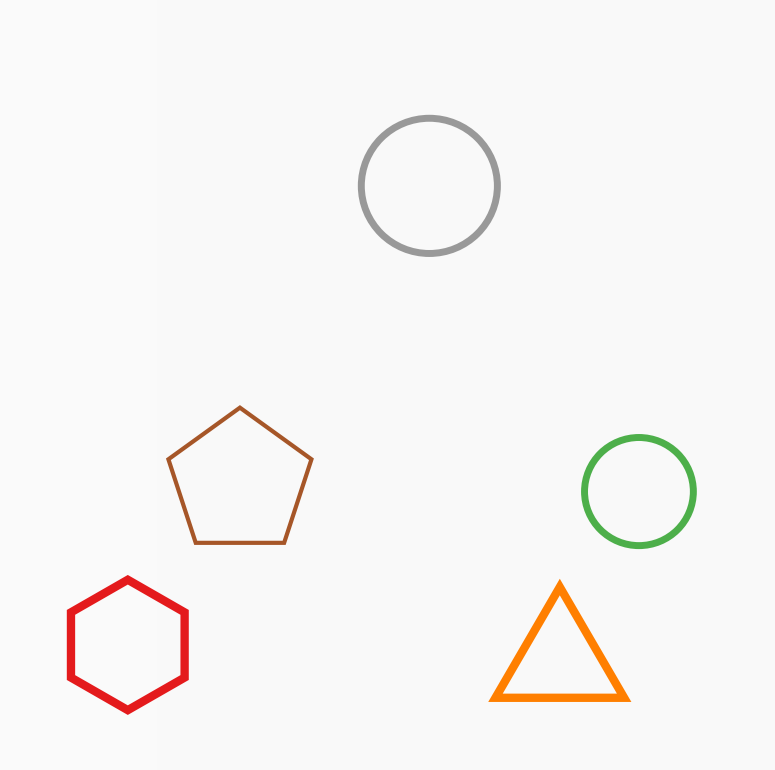[{"shape": "hexagon", "thickness": 3, "radius": 0.42, "center": [0.165, 0.162]}, {"shape": "circle", "thickness": 2.5, "radius": 0.35, "center": [0.824, 0.362]}, {"shape": "triangle", "thickness": 3, "radius": 0.48, "center": [0.722, 0.142]}, {"shape": "pentagon", "thickness": 1.5, "radius": 0.49, "center": [0.31, 0.374]}, {"shape": "circle", "thickness": 2.5, "radius": 0.44, "center": [0.554, 0.759]}]